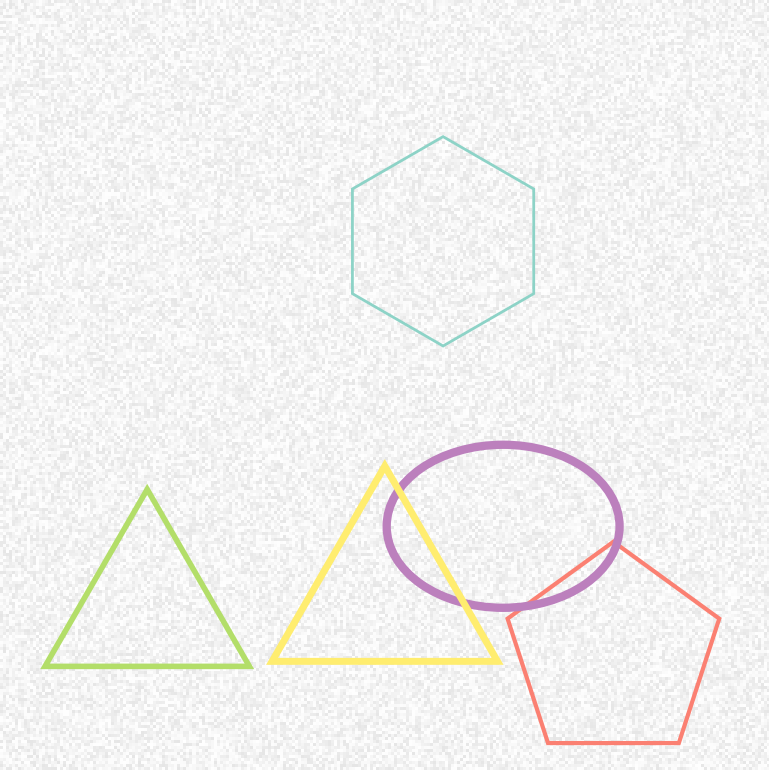[{"shape": "hexagon", "thickness": 1, "radius": 0.68, "center": [0.575, 0.687]}, {"shape": "pentagon", "thickness": 1.5, "radius": 0.72, "center": [0.797, 0.152]}, {"shape": "triangle", "thickness": 2, "radius": 0.77, "center": [0.191, 0.211]}, {"shape": "oval", "thickness": 3, "radius": 0.76, "center": [0.653, 0.317]}, {"shape": "triangle", "thickness": 2.5, "radius": 0.85, "center": [0.5, 0.226]}]